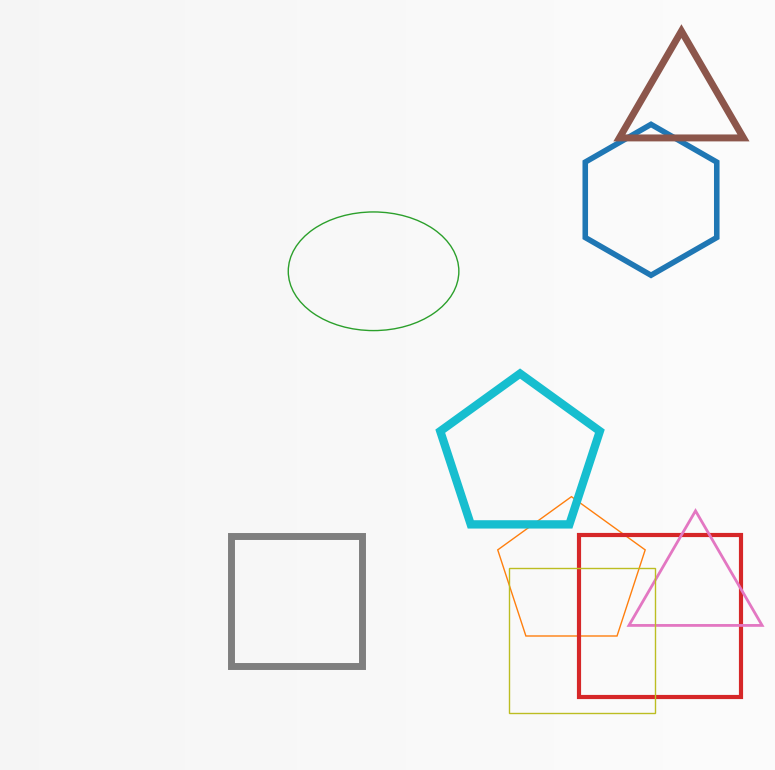[{"shape": "hexagon", "thickness": 2, "radius": 0.49, "center": [0.84, 0.741]}, {"shape": "pentagon", "thickness": 0.5, "radius": 0.5, "center": [0.737, 0.255]}, {"shape": "oval", "thickness": 0.5, "radius": 0.55, "center": [0.482, 0.648]}, {"shape": "square", "thickness": 1.5, "radius": 0.52, "center": [0.851, 0.2]}, {"shape": "triangle", "thickness": 2.5, "radius": 0.46, "center": [0.879, 0.867]}, {"shape": "triangle", "thickness": 1, "radius": 0.5, "center": [0.897, 0.237]}, {"shape": "square", "thickness": 2.5, "radius": 0.42, "center": [0.383, 0.22]}, {"shape": "square", "thickness": 0.5, "radius": 0.47, "center": [0.751, 0.168]}, {"shape": "pentagon", "thickness": 3, "radius": 0.54, "center": [0.671, 0.407]}]